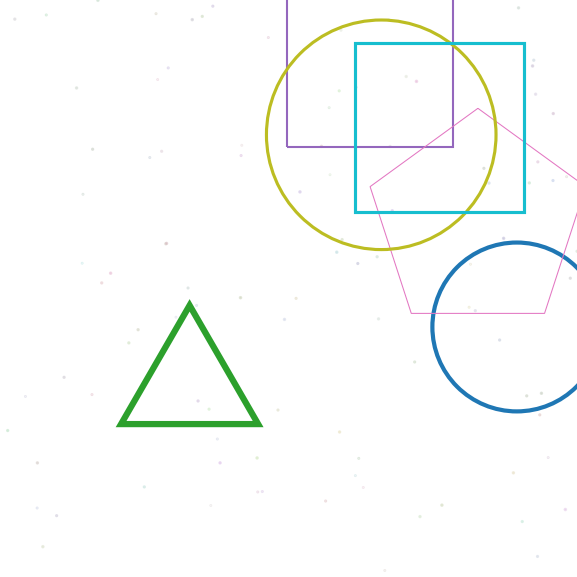[{"shape": "circle", "thickness": 2, "radius": 0.73, "center": [0.895, 0.433]}, {"shape": "triangle", "thickness": 3, "radius": 0.69, "center": [0.328, 0.333]}, {"shape": "square", "thickness": 1, "radius": 0.72, "center": [0.641, 0.887]}, {"shape": "pentagon", "thickness": 0.5, "radius": 0.98, "center": [0.828, 0.615]}, {"shape": "circle", "thickness": 1.5, "radius": 0.99, "center": [0.66, 0.766]}, {"shape": "square", "thickness": 1.5, "radius": 0.73, "center": [0.761, 0.778]}]